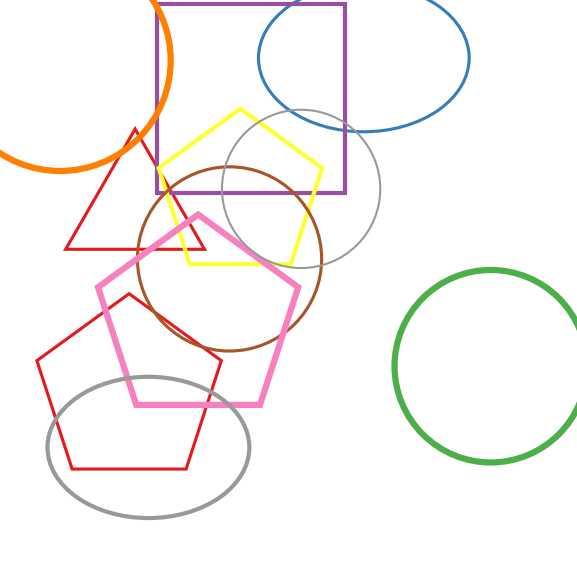[{"shape": "pentagon", "thickness": 1.5, "radius": 0.84, "center": [0.224, 0.323]}, {"shape": "triangle", "thickness": 1.5, "radius": 0.69, "center": [0.234, 0.637]}, {"shape": "oval", "thickness": 1.5, "radius": 0.91, "center": [0.63, 0.899]}, {"shape": "circle", "thickness": 3, "radius": 0.83, "center": [0.85, 0.365]}, {"shape": "square", "thickness": 2, "radius": 0.82, "center": [0.435, 0.828]}, {"shape": "circle", "thickness": 3, "radius": 0.96, "center": [0.104, 0.895]}, {"shape": "pentagon", "thickness": 2, "radius": 0.74, "center": [0.416, 0.662]}, {"shape": "circle", "thickness": 1.5, "radius": 0.8, "center": [0.397, 0.551]}, {"shape": "pentagon", "thickness": 3, "radius": 0.91, "center": [0.343, 0.445]}, {"shape": "circle", "thickness": 1, "radius": 0.69, "center": [0.521, 0.672]}, {"shape": "oval", "thickness": 2, "radius": 0.87, "center": [0.257, 0.224]}]